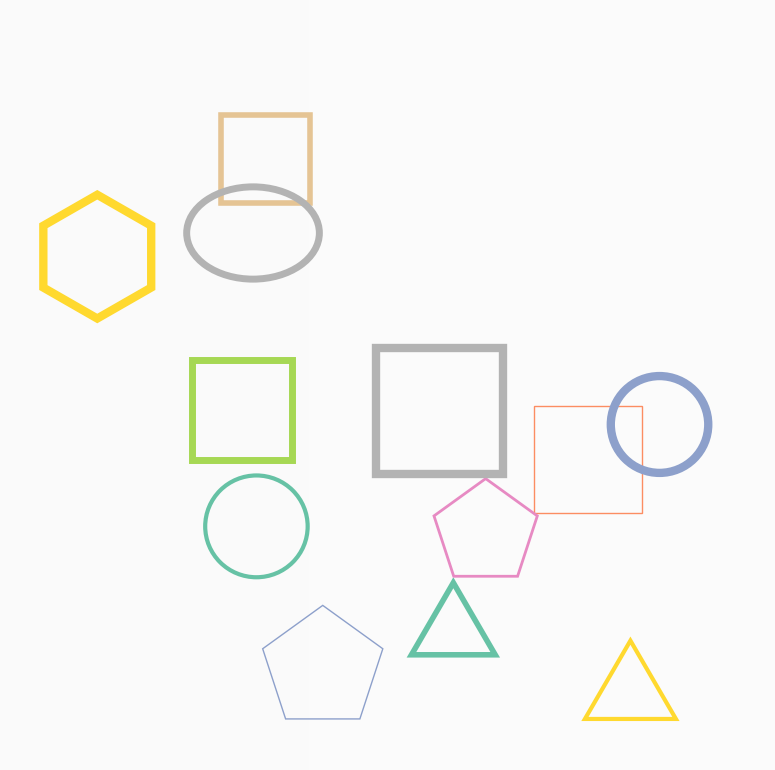[{"shape": "circle", "thickness": 1.5, "radius": 0.33, "center": [0.331, 0.316]}, {"shape": "triangle", "thickness": 2, "radius": 0.31, "center": [0.585, 0.181]}, {"shape": "square", "thickness": 0.5, "radius": 0.35, "center": [0.758, 0.403]}, {"shape": "circle", "thickness": 3, "radius": 0.31, "center": [0.851, 0.449]}, {"shape": "pentagon", "thickness": 0.5, "radius": 0.41, "center": [0.416, 0.132]}, {"shape": "pentagon", "thickness": 1, "radius": 0.35, "center": [0.627, 0.308]}, {"shape": "square", "thickness": 2.5, "radius": 0.32, "center": [0.312, 0.467]}, {"shape": "hexagon", "thickness": 3, "radius": 0.4, "center": [0.126, 0.667]}, {"shape": "triangle", "thickness": 1.5, "radius": 0.34, "center": [0.813, 0.1]}, {"shape": "square", "thickness": 2, "radius": 0.29, "center": [0.343, 0.794]}, {"shape": "square", "thickness": 3, "radius": 0.41, "center": [0.567, 0.466]}, {"shape": "oval", "thickness": 2.5, "radius": 0.43, "center": [0.326, 0.697]}]